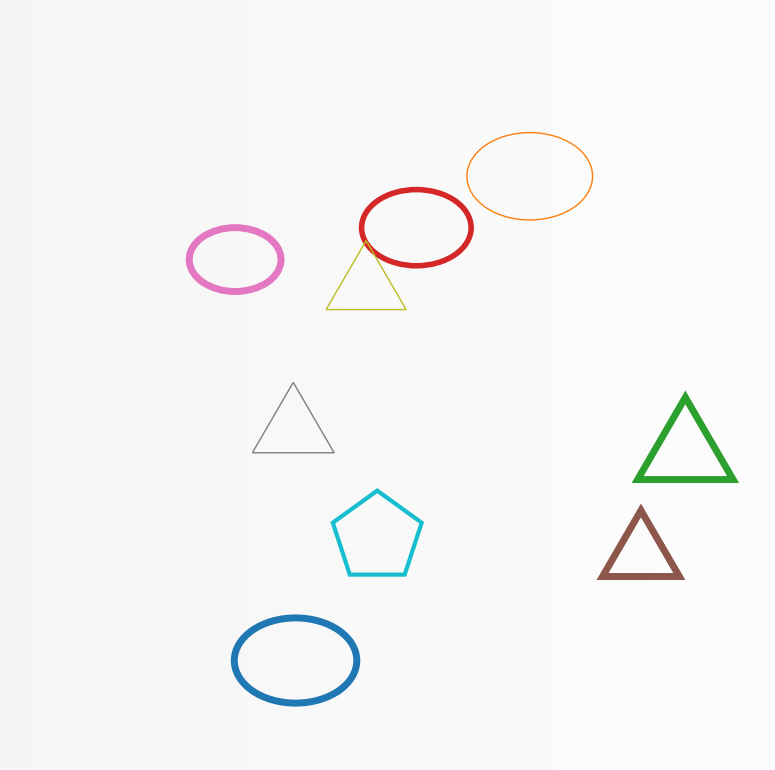[{"shape": "oval", "thickness": 2.5, "radius": 0.4, "center": [0.381, 0.142]}, {"shape": "oval", "thickness": 0.5, "radius": 0.41, "center": [0.684, 0.771]}, {"shape": "triangle", "thickness": 2.5, "radius": 0.36, "center": [0.884, 0.413]}, {"shape": "oval", "thickness": 2, "radius": 0.35, "center": [0.537, 0.704]}, {"shape": "triangle", "thickness": 2.5, "radius": 0.29, "center": [0.827, 0.28]}, {"shape": "oval", "thickness": 2.5, "radius": 0.3, "center": [0.303, 0.663]}, {"shape": "triangle", "thickness": 0.5, "radius": 0.3, "center": [0.378, 0.442]}, {"shape": "triangle", "thickness": 0.5, "radius": 0.3, "center": [0.472, 0.628]}, {"shape": "pentagon", "thickness": 1.5, "radius": 0.3, "center": [0.487, 0.303]}]